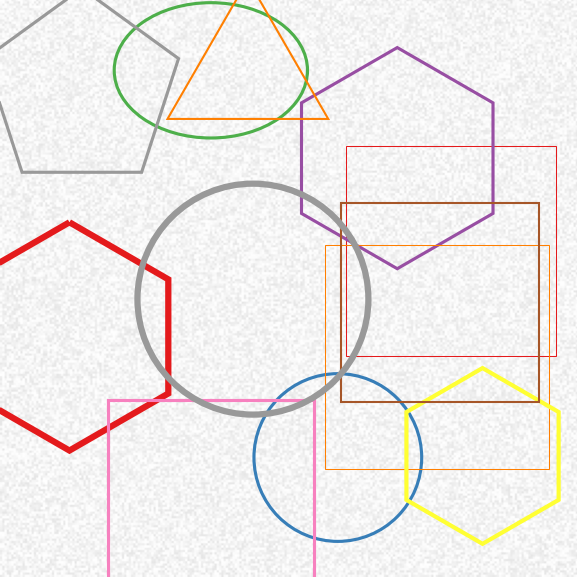[{"shape": "hexagon", "thickness": 3, "radius": 0.99, "center": [0.12, 0.417]}, {"shape": "square", "thickness": 0.5, "radius": 0.91, "center": [0.781, 0.565]}, {"shape": "circle", "thickness": 1.5, "radius": 0.73, "center": [0.585, 0.207]}, {"shape": "oval", "thickness": 1.5, "radius": 0.84, "center": [0.365, 0.877]}, {"shape": "hexagon", "thickness": 1.5, "radius": 0.96, "center": [0.688, 0.725]}, {"shape": "triangle", "thickness": 1, "radius": 0.8, "center": [0.429, 0.874]}, {"shape": "square", "thickness": 0.5, "radius": 0.97, "center": [0.756, 0.381]}, {"shape": "hexagon", "thickness": 2, "radius": 0.76, "center": [0.836, 0.21]}, {"shape": "square", "thickness": 1, "radius": 0.86, "center": [0.762, 0.476]}, {"shape": "square", "thickness": 1.5, "radius": 0.89, "center": [0.365, 0.128]}, {"shape": "pentagon", "thickness": 1.5, "radius": 0.88, "center": [0.142, 0.843]}, {"shape": "circle", "thickness": 3, "radius": 1.0, "center": [0.438, 0.481]}]